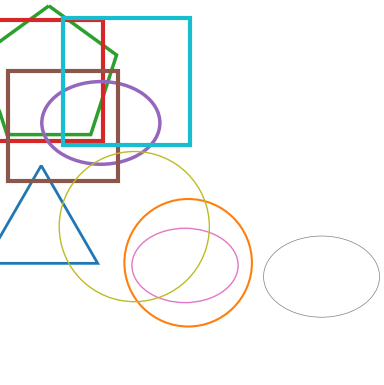[{"shape": "triangle", "thickness": 2, "radius": 0.85, "center": [0.107, 0.401]}, {"shape": "circle", "thickness": 1.5, "radius": 0.83, "center": [0.489, 0.318]}, {"shape": "pentagon", "thickness": 2.5, "radius": 0.92, "center": [0.127, 0.8]}, {"shape": "square", "thickness": 3, "radius": 0.79, "center": [0.11, 0.79]}, {"shape": "oval", "thickness": 2.5, "radius": 0.77, "center": [0.262, 0.681]}, {"shape": "square", "thickness": 3, "radius": 0.71, "center": [0.164, 0.672]}, {"shape": "oval", "thickness": 1, "radius": 0.69, "center": [0.481, 0.311]}, {"shape": "oval", "thickness": 0.5, "radius": 0.75, "center": [0.835, 0.282]}, {"shape": "circle", "thickness": 1, "radius": 0.97, "center": [0.349, 0.411]}, {"shape": "square", "thickness": 3, "radius": 0.83, "center": [0.329, 0.788]}]